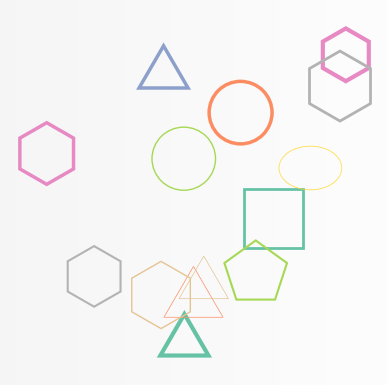[{"shape": "triangle", "thickness": 3, "radius": 0.36, "center": [0.476, 0.112]}, {"shape": "square", "thickness": 2, "radius": 0.38, "center": [0.706, 0.433]}, {"shape": "circle", "thickness": 2.5, "radius": 0.41, "center": [0.621, 0.707]}, {"shape": "triangle", "thickness": 0.5, "radius": 0.44, "center": [0.499, 0.22]}, {"shape": "triangle", "thickness": 2.5, "radius": 0.36, "center": [0.422, 0.808]}, {"shape": "hexagon", "thickness": 3, "radius": 0.34, "center": [0.892, 0.858]}, {"shape": "hexagon", "thickness": 2.5, "radius": 0.4, "center": [0.121, 0.601]}, {"shape": "circle", "thickness": 1, "radius": 0.41, "center": [0.474, 0.588]}, {"shape": "pentagon", "thickness": 1.5, "radius": 0.42, "center": [0.66, 0.291]}, {"shape": "oval", "thickness": 0.5, "radius": 0.41, "center": [0.801, 0.564]}, {"shape": "triangle", "thickness": 0.5, "radius": 0.37, "center": [0.526, 0.261]}, {"shape": "hexagon", "thickness": 1, "radius": 0.44, "center": [0.416, 0.234]}, {"shape": "hexagon", "thickness": 2, "radius": 0.45, "center": [0.877, 0.776]}, {"shape": "hexagon", "thickness": 1.5, "radius": 0.39, "center": [0.243, 0.282]}]